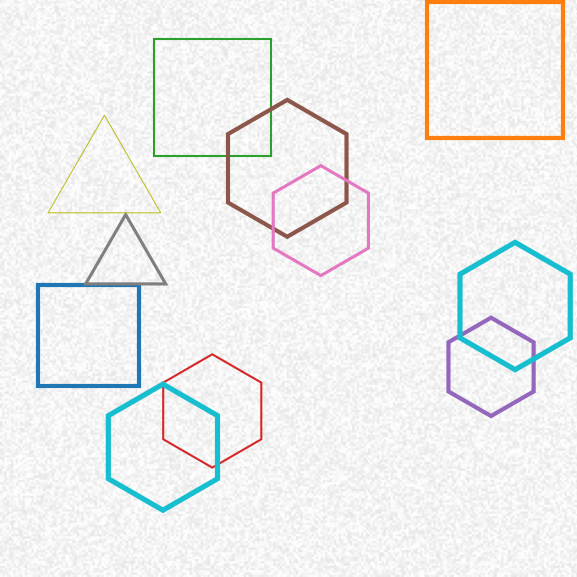[{"shape": "square", "thickness": 2, "radius": 0.44, "center": [0.153, 0.418]}, {"shape": "square", "thickness": 2, "radius": 0.59, "center": [0.857, 0.877]}, {"shape": "square", "thickness": 1, "radius": 0.51, "center": [0.369, 0.83]}, {"shape": "hexagon", "thickness": 1, "radius": 0.49, "center": [0.368, 0.288]}, {"shape": "hexagon", "thickness": 2, "radius": 0.43, "center": [0.85, 0.364]}, {"shape": "hexagon", "thickness": 2, "radius": 0.59, "center": [0.497, 0.708]}, {"shape": "hexagon", "thickness": 1.5, "radius": 0.48, "center": [0.556, 0.617]}, {"shape": "triangle", "thickness": 1.5, "radius": 0.4, "center": [0.218, 0.548]}, {"shape": "triangle", "thickness": 0.5, "radius": 0.56, "center": [0.181, 0.687]}, {"shape": "hexagon", "thickness": 2.5, "radius": 0.55, "center": [0.282, 0.225]}, {"shape": "hexagon", "thickness": 2.5, "radius": 0.55, "center": [0.892, 0.469]}]